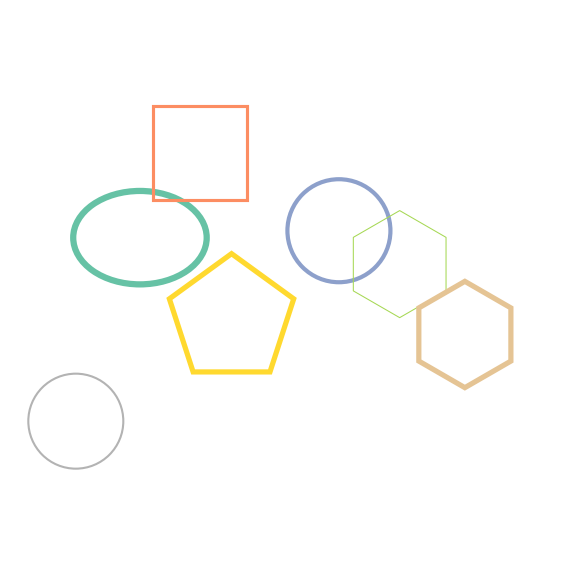[{"shape": "oval", "thickness": 3, "radius": 0.58, "center": [0.242, 0.588]}, {"shape": "square", "thickness": 1.5, "radius": 0.41, "center": [0.346, 0.734]}, {"shape": "circle", "thickness": 2, "radius": 0.45, "center": [0.587, 0.6]}, {"shape": "hexagon", "thickness": 0.5, "radius": 0.46, "center": [0.692, 0.542]}, {"shape": "pentagon", "thickness": 2.5, "radius": 0.57, "center": [0.401, 0.447]}, {"shape": "hexagon", "thickness": 2.5, "radius": 0.46, "center": [0.805, 0.42]}, {"shape": "circle", "thickness": 1, "radius": 0.41, "center": [0.131, 0.27]}]